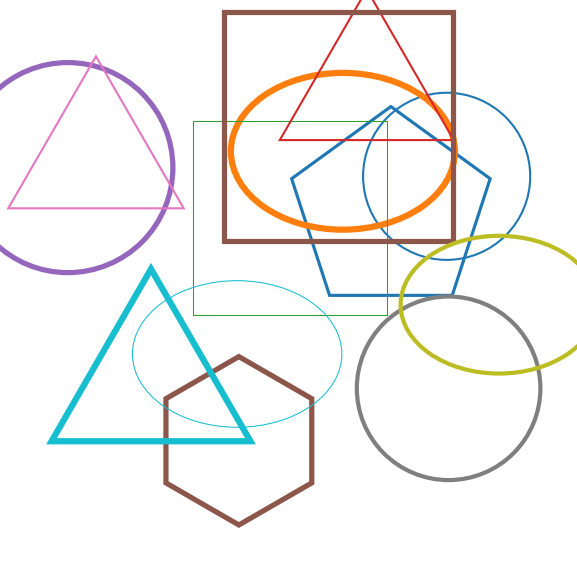[{"shape": "pentagon", "thickness": 1.5, "radius": 0.9, "center": [0.677, 0.634]}, {"shape": "circle", "thickness": 1, "radius": 0.72, "center": [0.773, 0.694]}, {"shape": "oval", "thickness": 3, "radius": 0.97, "center": [0.594, 0.737]}, {"shape": "square", "thickness": 0.5, "radius": 0.84, "center": [0.503, 0.622]}, {"shape": "triangle", "thickness": 1, "radius": 0.87, "center": [0.635, 0.844]}, {"shape": "circle", "thickness": 2.5, "radius": 0.91, "center": [0.117, 0.709]}, {"shape": "hexagon", "thickness": 2.5, "radius": 0.73, "center": [0.414, 0.236]}, {"shape": "square", "thickness": 2.5, "radius": 0.99, "center": [0.586, 0.78]}, {"shape": "triangle", "thickness": 1, "radius": 0.88, "center": [0.166, 0.726]}, {"shape": "circle", "thickness": 2, "radius": 0.79, "center": [0.777, 0.327]}, {"shape": "oval", "thickness": 2, "radius": 0.85, "center": [0.864, 0.472]}, {"shape": "oval", "thickness": 0.5, "radius": 0.91, "center": [0.411, 0.386]}, {"shape": "triangle", "thickness": 3, "radius": 0.99, "center": [0.261, 0.334]}]